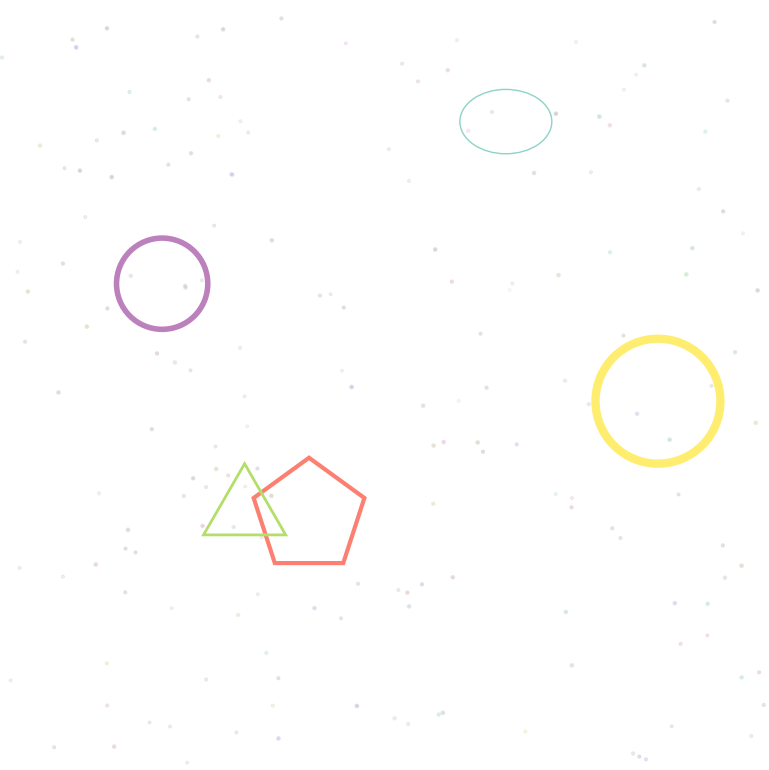[{"shape": "oval", "thickness": 0.5, "radius": 0.3, "center": [0.657, 0.842]}, {"shape": "pentagon", "thickness": 1.5, "radius": 0.38, "center": [0.401, 0.33]}, {"shape": "triangle", "thickness": 1, "radius": 0.31, "center": [0.318, 0.336]}, {"shape": "circle", "thickness": 2, "radius": 0.3, "center": [0.211, 0.632]}, {"shape": "circle", "thickness": 3, "radius": 0.41, "center": [0.854, 0.479]}]